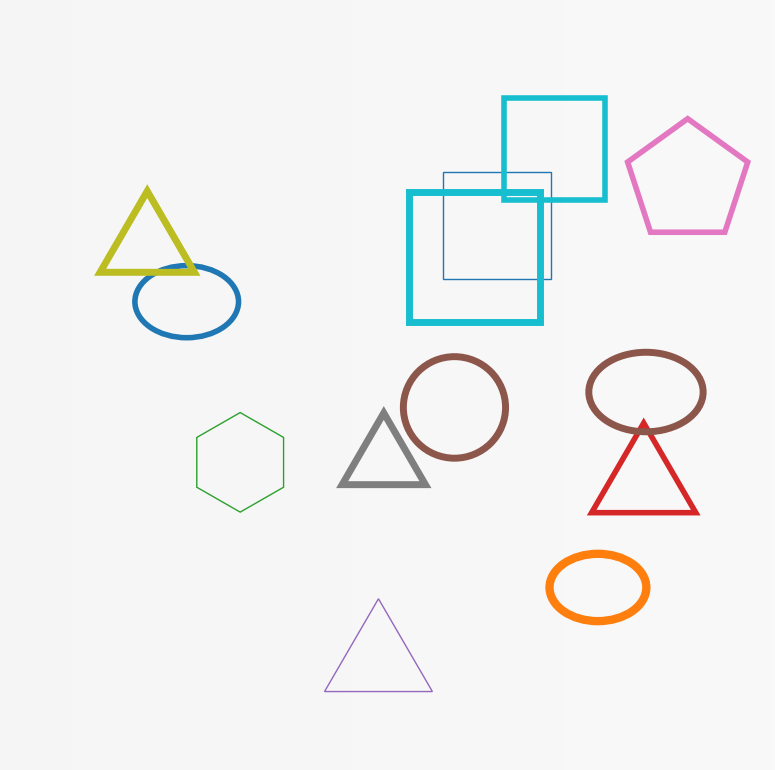[{"shape": "oval", "thickness": 2, "radius": 0.33, "center": [0.241, 0.608]}, {"shape": "square", "thickness": 0.5, "radius": 0.35, "center": [0.641, 0.707]}, {"shape": "oval", "thickness": 3, "radius": 0.31, "center": [0.772, 0.237]}, {"shape": "hexagon", "thickness": 0.5, "radius": 0.32, "center": [0.31, 0.4]}, {"shape": "triangle", "thickness": 2, "radius": 0.39, "center": [0.831, 0.373]}, {"shape": "triangle", "thickness": 0.5, "radius": 0.4, "center": [0.488, 0.142]}, {"shape": "oval", "thickness": 2.5, "radius": 0.37, "center": [0.834, 0.491]}, {"shape": "circle", "thickness": 2.5, "radius": 0.33, "center": [0.586, 0.471]}, {"shape": "pentagon", "thickness": 2, "radius": 0.41, "center": [0.887, 0.764]}, {"shape": "triangle", "thickness": 2.5, "radius": 0.31, "center": [0.495, 0.402]}, {"shape": "triangle", "thickness": 2.5, "radius": 0.35, "center": [0.19, 0.681]}, {"shape": "square", "thickness": 2.5, "radius": 0.42, "center": [0.612, 0.666]}, {"shape": "square", "thickness": 2, "radius": 0.33, "center": [0.715, 0.806]}]